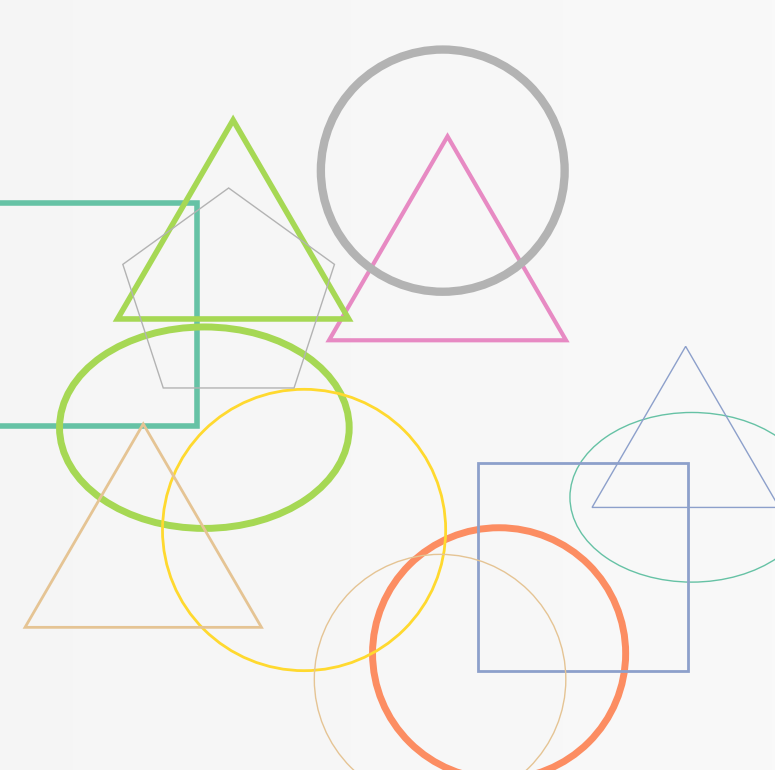[{"shape": "square", "thickness": 2, "radius": 0.72, "center": [0.11, 0.591]}, {"shape": "oval", "thickness": 0.5, "radius": 0.79, "center": [0.893, 0.354]}, {"shape": "circle", "thickness": 2.5, "radius": 0.82, "center": [0.644, 0.151]}, {"shape": "triangle", "thickness": 0.5, "radius": 0.7, "center": [0.885, 0.411]}, {"shape": "square", "thickness": 1, "radius": 0.68, "center": [0.752, 0.264]}, {"shape": "triangle", "thickness": 1.5, "radius": 0.88, "center": [0.577, 0.646]}, {"shape": "triangle", "thickness": 2, "radius": 0.86, "center": [0.301, 0.672]}, {"shape": "oval", "thickness": 2.5, "radius": 0.93, "center": [0.264, 0.445]}, {"shape": "circle", "thickness": 1, "radius": 0.91, "center": [0.392, 0.312]}, {"shape": "circle", "thickness": 0.5, "radius": 0.81, "center": [0.568, 0.118]}, {"shape": "triangle", "thickness": 1, "radius": 0.88, "center": [0.185, 0.273]}, {"shape": "pentagon", "thickness": 0.5, "radius": 0.72, "center": [0.295, 0.612]}, {"shape": "circle", "thickness": 3, "radius": 0.79, "center": [0.571, 0.778]}]